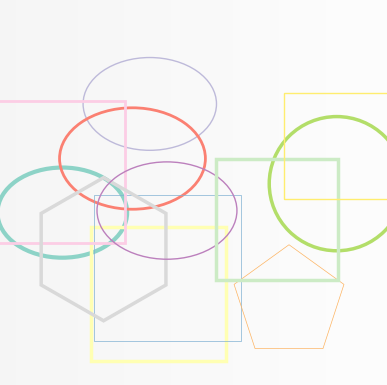[{"shape": "oval", "thickness": 3, "radius": 0.84, "center": [0.161, 0.448]}, {"shape": "square", "thickness": 2.5, "radius": 0.87, "center": [0.408, 0.237]}, {"shape": "oval", "thickness": 1, "radius": 0.86, "center": [0.387, 0.73]}, {"shape": "oval", "thickness": 2, "radius": 0.94, "center": [0.342, 0.588]}, {"shape": "square", "thickness": 0.5, "radius": 0.94, "center": [0.432, 0.304]}, {"shape": "pentagon", "thickness": 0.5, "radius": 0.75, "center": [0.746, 0.215]}, {"shape": "circle", "thickness": 2.5, "radius": 0.87, "center": [0.869, 0.523]}, {"shape": "square", "thickness": 2, "radius": 0.92, "center": [0.139, 0.553]}, {"shape": "hexagon", "thickness": 2.5, "radius": 0.93, "center": [0.267, 0.353]}, {"shape": "oval", "thickness": 1, "radius": 0.9, "center": [0.431, 0.453]}, {"shape": "square", "thickness": 2.5, "radius": 0.79, "center": [0.715, 0.429]}, {"shape": "square", "thickness": 1, "radius": 0.68, "center": [0.868, 0.621]}]